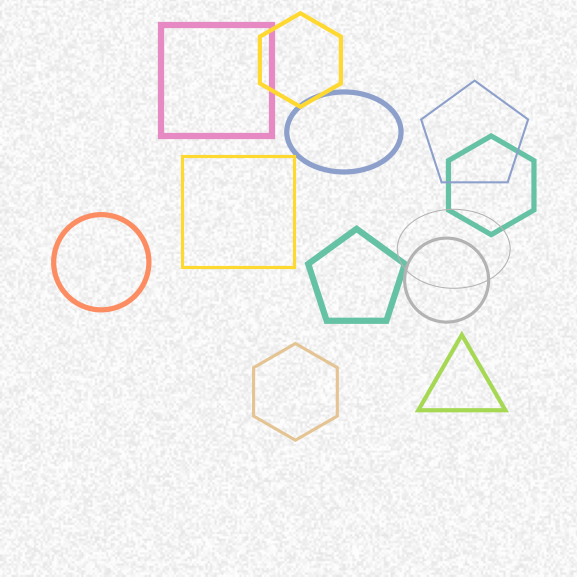[{"shape": "pentagon", "thickness": 3, "radius": 0.44, "center": [0.617, 0.515]}, {"shape": "hexagon", "thickness": 2.5, "radius": 0.43, "center": [0.851, 0.678]}, {"shape": "circle", "thickness": 2.5, "radius": 0.41, "center": [0.175, 0.545]}, {"shape": "pentagon", "thickness": 1, "radius": 0.49, "center": [0.822, 0.762]}, {"shape": "oval", "thickness": 2.5, "radius": 0.49, "center": [0.596, 0.771]}, {"shape": "square", "thickness": 3, "radius": 0.48, "center": [0.374, 0.86]}, {"shape": "triangle", "thickness": 2, "radius": 0.44, "center": [0.8, 0.332]}, {"shape": "square", "thickness": 1.5, "radius": 0.48, "center": [0.412, 0.633]}, {"shape": "hexagon", "thickness": 2, "radius": 0.41, "center": [0.52, 0.895]}, {"shape": "hexagon", "thickness": 1.5, "radius": 0.42, "center": [0.512, 0.321]}, {"shape": "circle", "thickness": 1.5, "radius": 0.36, "center": [0.773, 0.514]}, {"shape": "oval", "thickness": 0.5, "radius": 0.49, "center": [0.786, 0.568]}]